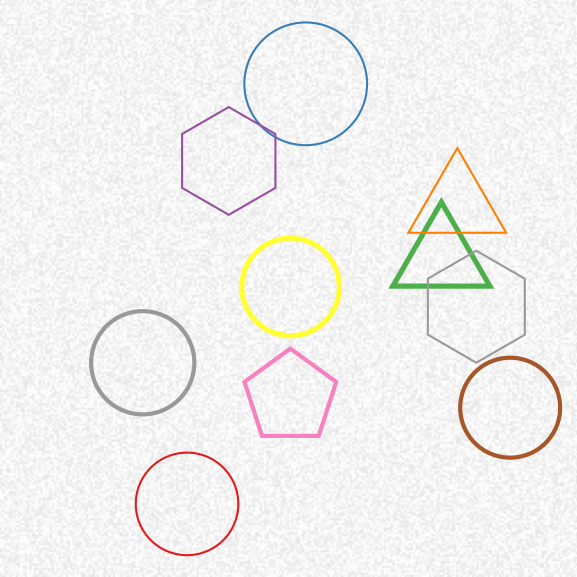[{"shape": "circle", "thickness": 1, "radius": 0.44, "center": [0.324, 0.127]}, {"shape": "circle", "thickness": 1, "radius": 0.53, "center": [0.529, 0.854]}, {"shape": "triangle", "thickness": 2.5, "radius": 0.48, "center": [0.764, 0.552]}, {"shape": "hexagon", "thickness": 1, "radius": 0.47, "center": [0.396, 0.72]}, {"shape": "triangle", "thickness": 1, "radius": 0.49, "center": [0.792, 0.645]}, {"shape": "circle", "thickness": 2.5, "radius": 0.42, "center": [0.503, 0.502]}, {"shape": "circle", "thickness": 2, "radius": 0.43, "center": [0.883, 0.293]}, {"shape": "pentagon", "thickness": 2, "radius": 0.42, "center": [0.503, 0.312]}, {"shape": "hexagon", "thickness": 1, "radius": 0.48, "center": [0.825, 0.468]}, {"shape": "circle", "thickness": 2, "radius": 0.45, "center": [0.247, 0.371]}]